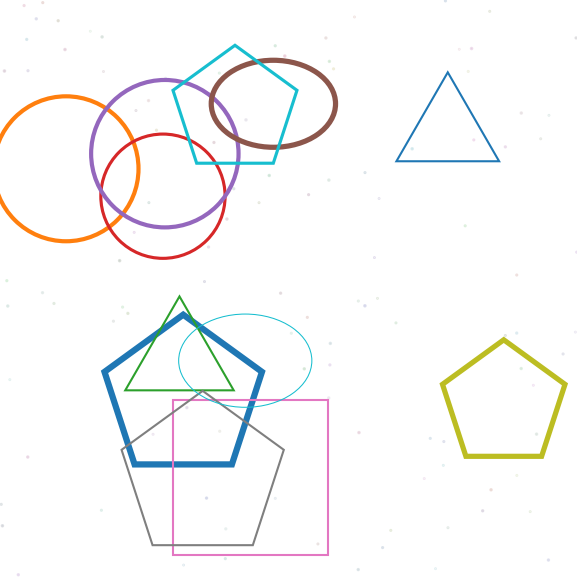[{"shape": "pentagon", "thickness": 3, "radius": 0.72, "center": [0.317, 0.311]}, {"shape": "triangle", "thickness": 1, "radius": 0.51, "center": [0.775, 0.771]}, {"shape": "circle", "thickness": 2, "radius": 0.63, "center": [0.114, 0.707]}, {"shape": "triangle", "thickness": 1, "radius": 0.54, "center": [0.311, 0.377]}, {"shape": "circle", "thickness": 1.5, "radius": 0.54, "center": [0.282, 0.659]}, {"shape": "circle", "thickness": 2, "radius": 0.64, "center": [0.285, 0.733]}, {"shape": "oval", "thickness": 2.5, "radius": 0.54, "center": [0.473, 0.819]}, {"shape": "square", "thickness": 1, "radius": 0.67, "center": [0.434, 0.172]}, {"shape": "pentagon", "thickness": 1, "radius": 0.74, "center": [0.351, 0.175]}, {"shape": "pentagon", "thickness": 2.5, "radius": 0.56, "center": [0.872, 0.299]}, {"shape": "oval", "thickness": 0.5, "radius": 0.58, "center": [0.425, 0.375]}, {"shape": "pentagon", "thickness": 1.5, "radius": 0.56, "center": [0.407, 0.808]}]